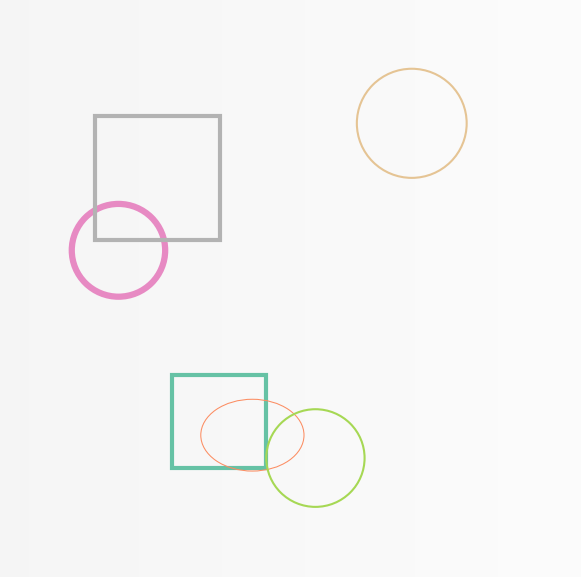[{"shape": "square", "thickness": 2, "radius": 0.41, "center": [0.376, 0.269]}, {"shape": "oval", "thickness": 0.5, "radius": 0.44, "center": [0.434, 0.246]}, {"shape": "circle", "thickness": 3, "radius": 0.4, "center": [0.204, 0.566]}, {"shape": "circle", "thickness": 1, "radius": 0.42, "center": [0.543, 0.206]}, {"shape": "circle", "thickness": 1, "radius": 0.47, "center": [0.708, 0.786]}, {"shape": "square", "thickness": 2, "radius": 0.54, "center": [0.271, 0.692]}]